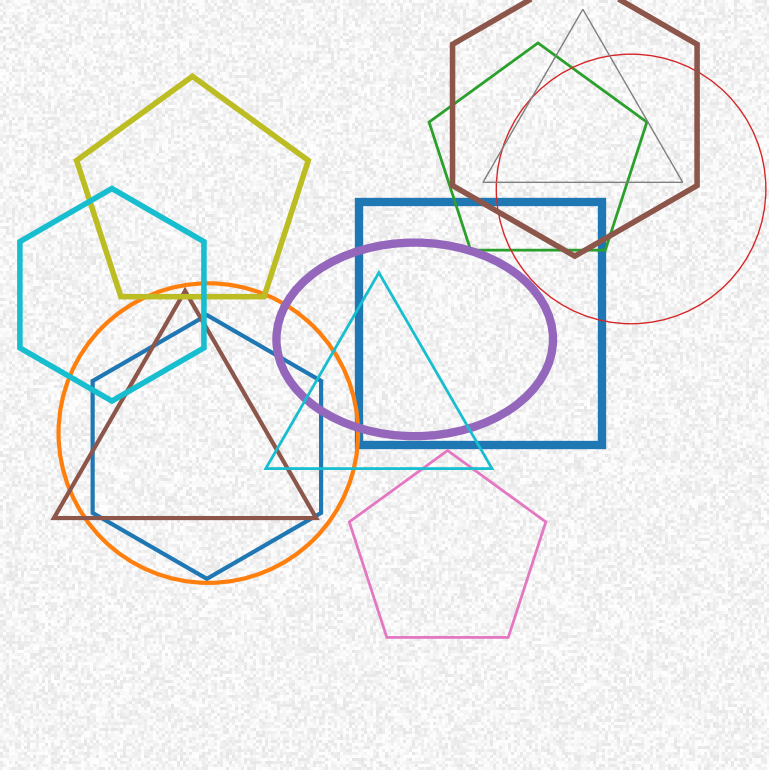[{"shape": "square", "thickness": 3, "radius": 0.79, "center": [0.624, 0.58]}, {"shape": "hexagon", "thickness": 1.5, "radius": 0.86, "center": [0.269, 0.42]}, {"shape": "circle", "thickness": 1.5, "radius": 0.97, "center": [0.271, 0.438]}, {"shape": "pentagon", "thickness": 1, "radius": 0.74, "center": [0.699, 0.795]}, {"shape": "circle", "thickness": 0.5, "radius": 0.88, "center": [0.82, 0.755]}, {"shape": "oval", "thickness": 3, "radius": 0.9, "center": [0.539, 0.559]}, {"shape": "hexagon", "thickness": 2, "radius": 0.92, "center": [0.747, 0.851]}, {"shape": "triangle", "thickness": 1.5, "radius": 0.98, "center": [0.24, 0.426]}, {"shape": "pentagon", "thickness": 1, "radius": 0.67, "center": [0.581, 0.281]}, {"shape": "triangle", "thickness": 0.5, "radius": 0.75, "center": [0.757, 0.838]}, {"shape": "pentagon", "thickness": 2, "radius": 0.79, "center": [0.25, 0.743]}, {"shape": "triangle", "thickness": 1, "radius": 0.85, "center": [0.492, 0.476]}, {"shape": "hexagon", "thickness": 2, "radius": 0.69, "center": [0.145, 0.617]}]